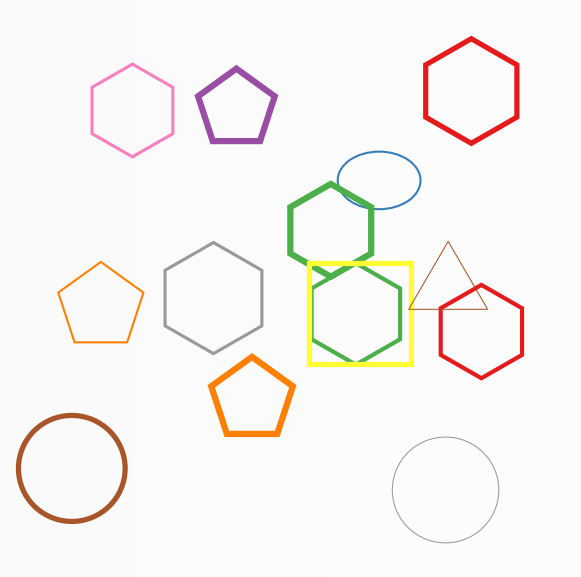[{"shape": "hexagon", "thickness": 2.5, "radius": 0.45, "center": [0.811, 0.842]}, {"shape": "hexagon", "thickness": 2, "radius": 0.4, "center": [0.828, 0.425]}, {"shape": "oval", "thickness": 1, "radius": 0.36, "center": [0.652, 0.687]}, {"shape": "hexagon", "thickness": 3, "radius": 0.4, "center": [0.569, 0.6]}, {"shape": "hexagon", "thickness": 2, "radius": 0.44, "center": [0.612, 0.456]}, {"shape": "pentagon", "thickness": 3, "radius": 0.35, "center": [0.407, 0.811]}, {"shape": "pentagon", "thickness": 3, "radius": 0.37, "center": [0.434, 0.307]}, {"shape": "pentagon", "thickness": 1, "radius": 0.39, "center": [0.174, 0.469]}, {"shape": "square", "thickness": 2.5, "radius": 0.44, "center": [0.62, 0.457]}, {"shape": "circle", "thickness": 2.5, "radius": 0.46, "center": [0.124, 0.188]}, {"shape": "triangle", "thickness": 0.5, "radius": 0.39, "center": [0.771, 0.503]}, {"shape": "hexagon", "thickness": 1.5, "radius": 0.4, "center": [0.228, 0.808]}, {"shape": "hexagon", "thickness": 1.5, "radius": 0.48, "center": [0.367, 0.483]}, {"shape": "circle", "thickness": 0.5, "radius": 0.46, "center": [0.767, 0.151]}]